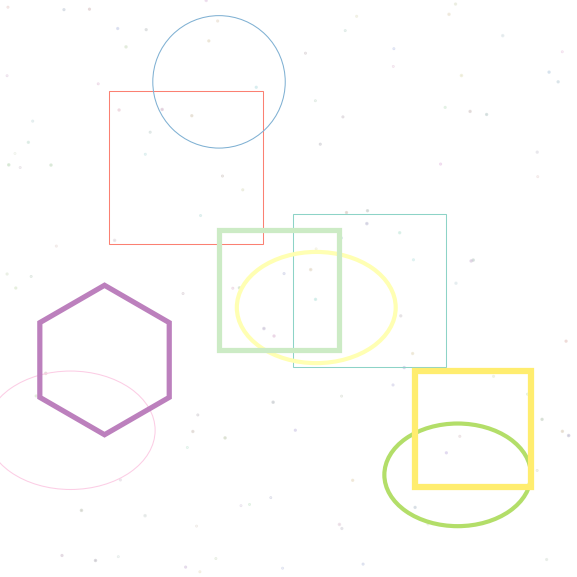[{"shape": "square", "thickness": 0.5, "radius": 0.66, "center": [0.639, 0.495]}, {"shape": "oval", "thickness": 2, "radius": 0.69, "center": [0.548, 0.467]}, {"shape": "square", "thickness": 0.5, "radius": 0.66, "center": [0.322, 0.71]}, {"shape": "circle", "thickness": 0.5, "radius": 0.57, "center": [0.379, 0.857]}, {"shape": "oval", "thickness": 2, "radius": 0.63, "center": [0.793, 0.177]}, {"shape": "oval", "thickness": 0.5, "radius": 0.73, "center": [0.122, 0.254]}, {"shape": "hexagon", "thickness": 2.5, "radius": 0.65, "center": [0.181, 0.376]}, {"shape": "square", "thickness": 2.5, "radius": 0.52, "center": [0.483, 0.497]}, {"shape": "square", "thickness": 3, "radius": 0.5, "center": [0.819, 0.256]}]